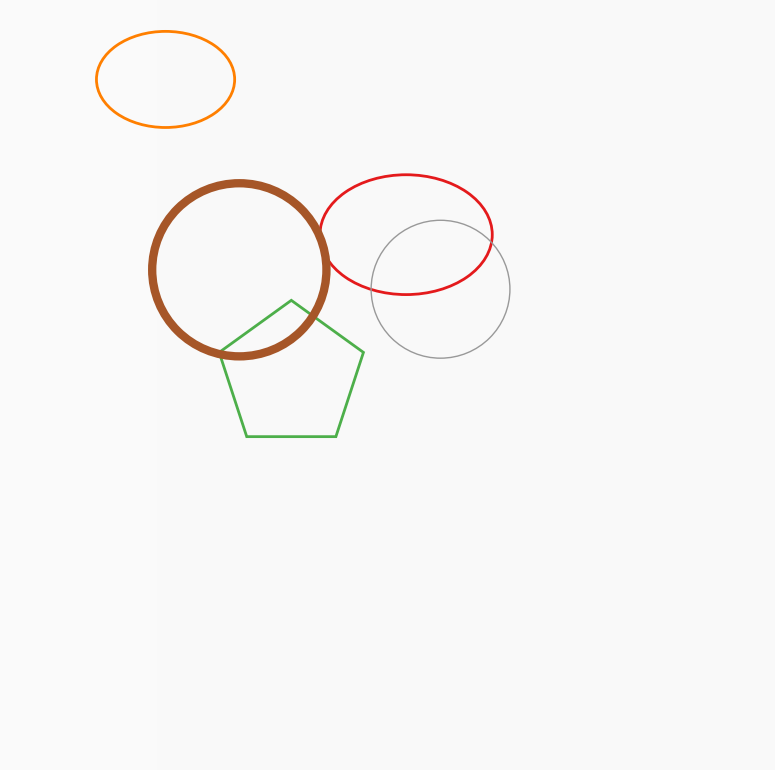[{"shape": "oval", "thickness": 1, "radius": 0.56, "center": [0.524, 0.695]}, {"shape": "pentagon", "thickness": 1, "radius": 0.49, "center": [0.376, 0.512]}, {"shape": "oval", "thickness": 1, "radius": 0.45, "center": [0.214, 0.897]}, {"shape": "circle", "thickness": 3, "radius": 0.56, "center": [0.309, 0.65]}, {"shape": "circle", "thickness": 0.5, "radius": 0.45, "center": [0.568, 0.624]}]